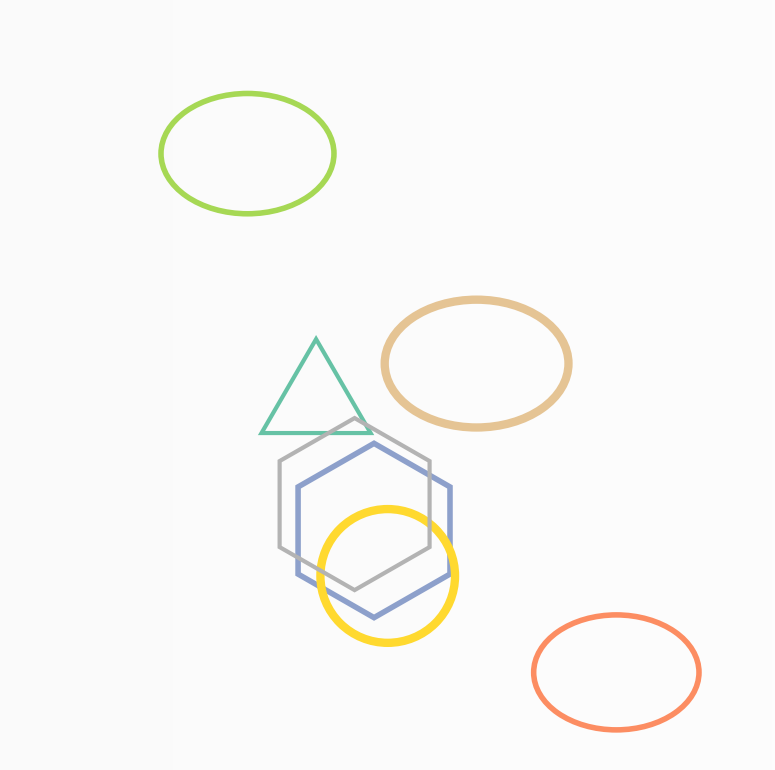[{"shape": "triangle", "thickness": 1.5, "radius": 0.41, "center": [0.408, 0.478]}, {"shape": "oval", "thickness": 2, "radius": 0.53, "center": [0.795, 0.127]}, {"shape": "hexagon", "thickness": 2, "radius": 0.57, "center": [0.483, 0.311]}, {"shape": "oval", "thickness": 2, "radius": 0.56, "center": [0.319, 0.8]}, {"shape": "circle", "thickness": 3, "radius": 0.43, "center": [0.5, 0.252]}, {"shape": "oval", "thickness": 3, "radius": 0.59, "center": [0.615, 0.528]}, {"shape": "hexagon", "thickness": 1.5, "radius": 0.56, "center": [0.458, 0.345]}]